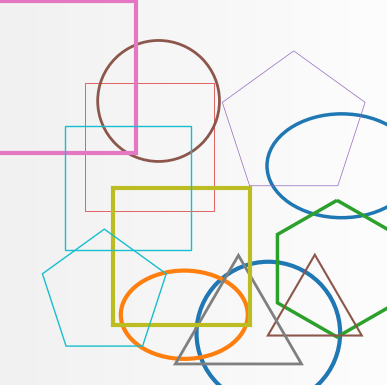[{"shape": "oval", "thickness": 2.5, "radius": 0.96, "center": [0.882, 0.569]}, {"shape": "circle", "thickness": 3, "radius": 0.93, "center": [0.692, 0.135]}, {"shape": "oval", "thickness": 3, "radius": 0.82, "center": [0.476, 0.183]}, {"shape": "hexagon", "thickness": 2.5, "radius": 0.89, "center": [0.87, 0.302]}, {"shape": "square", "thickness": 0.5, "radius": 0.83, "center": [0.386, 0.617]}, {"shape": "pentagon", "thickness": 0.5, "radius": 0.97, "center": [0.758, 0.674]}, {"shape": "circle", "thickness": 2, "radius": 0.79, "center": [0.409, 0.738]}, {"shape": "triangle", "thickness": 1.5, "radius": 0.7, "center": [0.812, 0.198]}, {"shape": "square", "thickness": 3, "radius": 0.98, "center": [0.154, 0.8]}, {"shape": "triangle", "thickness": 2, "radius": 0.94, "center": [0.615, 0.149]}, {"shape": "square", "thickness": 3, "radius": 0.89, "center": [0.468, 0.334]}, {"shape": "square", "thickness": 1, "radius": 0.81, "center": [0.33, 0.512]}, {"shape": "pentagon", "thickness": 1, "radius": 0.84, "center": [0.269, 0.237]}]